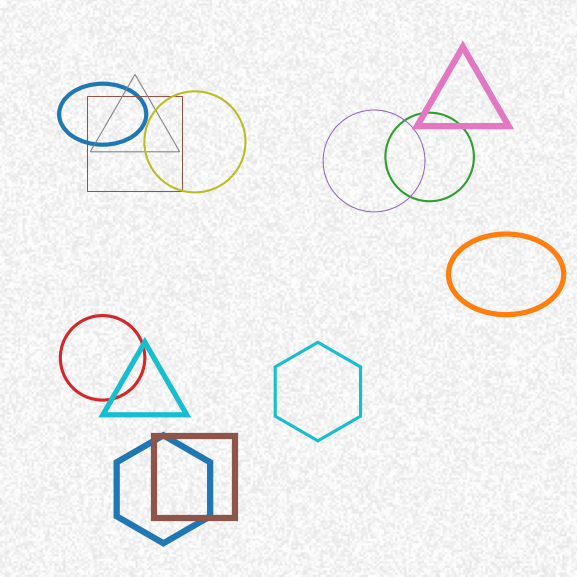[{"shape": "hexagon", "thickness": 3, "radius": 0.47, "center": [0.283, 0.152]}, {"shape": "oval", "thickness": 2, "radius": 0.38, "center": [0.178, 0.801]}, {"shape": "oval", "thickness": 2.5, "radius": 0.5, "center": [0.876, 0.524]}, {"shape": "circle", "thickness": 1, "radius": 0.38, "center": [0.744, 0.727]}, {"shape": "circle", "thickness": 1.5, "radius": 0.37, "center": [0.178, 0.38]}, {"shape": "circle", "thickness": 0.5, "radius": 0.44, "center": [0.648, 0.72]}, {"shape": "square", "thickness": 0.5, "radius": 0.41, "center": [0.233, 0.751]}, {"shape": "square", "thickness": 3, "radius": 0.35, "center": [0.337, 0.174]}, {"shape": "triangle", "thickness": 3, "radius": 0.46, "center": [0.802, 0.827]}, {"shape": "triangle", "thickness": 0.5, "radius": 0.45, "center": [0.234, 0.781]}, {"shape": "circle", "thickness": 1, "radius": 0.44, "center": [0.338, 0.753]}, {"shape": "triangle", "thickness": 2.5, "radius": 0.42, "center": [0.251, 0.323]}, {"shape": "hexagon", "thickness": 1.5, "radius": 0.43, "center": [0.55, 0.321]}]